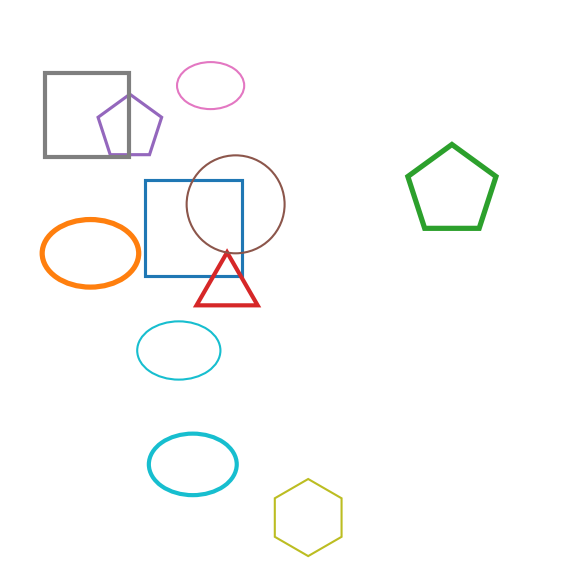[{"shape": "square", "thickness": 1.5, "radius": 0.42, "center": [0.335, 0.604]}, {"shape": "oval", "thickness": 2.5, "radius": 0.42, "center": [0.157, 0.56]}, {"shape": "pentagon", "thickness": 2.5, "radius": 0.4, "center": [0.783, 0.669]}, {"shape": "triangle", "thickness": 2, "radius": 0.31, "center": [0.393, 0.501]}, {"shape": "pentagon", "thickness": 1.5, "radius": 0.29, "center": [0.225, 0.778]}, {"shape": "circle", "thickness": 1, "radius": 0.42, "center": [0.408, 0.645]}, {"shape": "oval", "thickness": 1, "radius": 0.29, "center": [0.365, 0.851]}, {"shape": "square", "thickness": 2, "radius": 0.36, "center": [0.151, 0.801]}, {"shape": "hexagon", "thickness": 1, "radius": 0.33, "center": [0.534, 0.103]}, {"shape": "oval", "thickness": 2, "radius": 0.38, "center": [0.334, 0.195]}, {"shape": "oval", "thickness": 1, "radius": 0.36, "center": [0.31, 0.392]}]